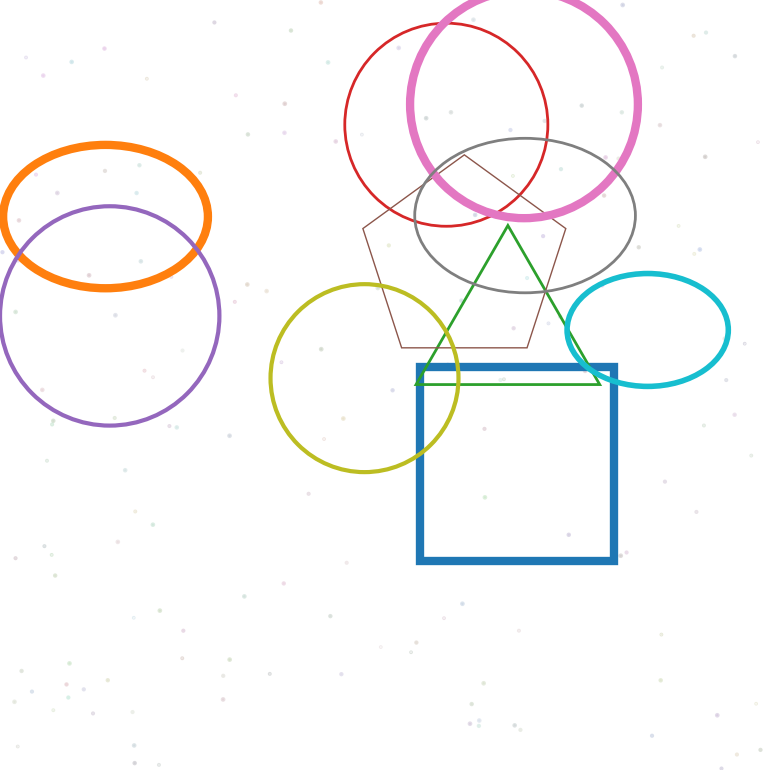[{"shape": "square", "thickness": 3, "radius": 0.63, "center": [0.672, 0.398]}, {"shape": "oval", "thickness": 3, "radius": 0.66, "center": [0.137, 0.719]}, {"shape": "triangle", "thickness": 1, "radius": 0.69, "center": [0.66, 0.569]}, {"shape": "circle", "thickness": 1, "radius": 0.66, "center": [0.58, 0.838]}, {"shape": "circle", "thickness": 1.5, "radius": 0.71, "center": [0.142, 0.59]}, {"shape": "pentagon", "thickness": 0.5, "radius": 0.69, "center": [0.603, 0.66]}, {"shape": "circle", "thickness": 3, "radius": 0.74, "center": [0.681, 0.865]}, {"shape": "oval", "thickness": 1, "radius": 0.72, "center": [0.682, 0.72]}, {"shape": "circle", "thickness": 1.5, "radius": 0.61, "center": [0.473, 0.509]}, {"shape": "oval", "thickness": 2, "radius": 0.52, "center": [0.841, 0.571]}]